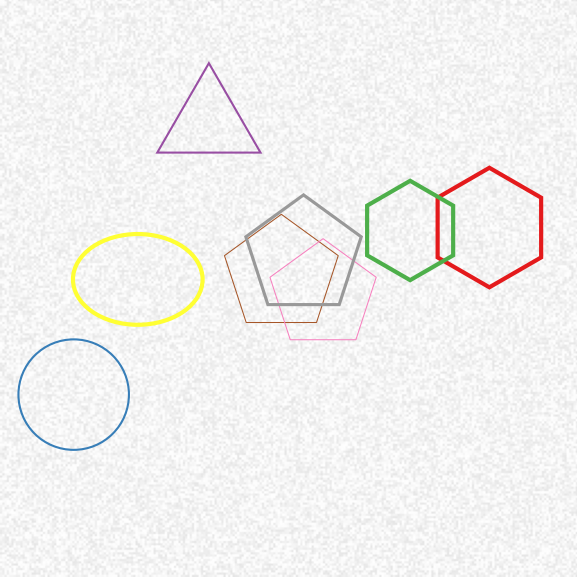[{"shape": "hexagon", "thickness": 2, "radius": 0.52, "center": [0.847, 0.605]}, {"shape": "circle", "thickness": 1, "radius": 0.48, "center": [0.128, 0.316]}, {"shape": "hexagon", "thickness": 2, "radius": 0.43, "center": [0.71, 0.6]}, {"shape": "triangle", "thickness": 1, "radius": 0.52, "center": [0.362, 0.787]}, {"shape": "oval", "thickness": 2, "radius": 0.56, "center": [0.239, 0.515]}, {"shape": "pentagon", "thickness": 0.5, "radius": 0.52, "center": [0.487, 0.524]}, {"shape": "pentagon", "thickness": 0.5, "radius": 0.48, "center": [0.559, 0.489]}, {"shape": "pentagon", "thickness": 1.5, "radius": 0.53, "center": [0.526, 0.557]}]